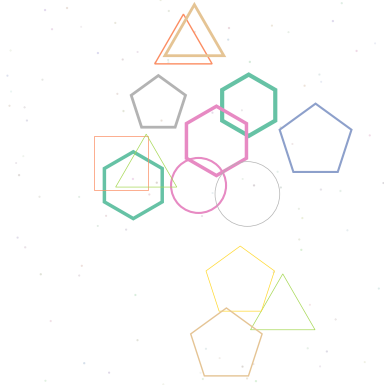[{"shape": "hexagon", "thickness": 2.5, "radius": 0.43, "center": [0.346, 0.519]}, {"shape": "hexagon", "thickness": 3, "radius": 0.4, "center": [0.646, 0.727]}, {"shape": "triangle", "thickness": 1, "radius": 0.43, "center": [0.476, 0.877]}, {"shape": "square", "thickness": 0.5, "radius": 0.35, "center": [0.315, 0.577]}, {"shape": "pentagon", "thickness": 1.5, "radius": 0.49, "center": [0.82, 0.633]}, {"shape": "circle", "thickness": 1.5, "radius": 0.36, "center": [0.516, 0.518]}, {"shape": "hexagon", "thickness": 2.5, "radius": 0.45, "center": [0.562, 0.634]}, {"shape": "triangle", "thickness": 0.5, "radius": 0.46, "center": [0.38, 0.56]}, {"shape": "triangle", "thickness": 0.5, "radius": 0.48, "center": [0.734, 0.192]}, {"shape": "pentagon", "thickness": 0.5, "radius": 0.47, "center": [0.624, 0.267]}, {"shape": "triangle", "thickness": 2, "radius": 0.44, "center": [0.505, 0.9]}, {"shape": "pentagon", "thickness": 1, "radius": 0.49, "center": [0.588, 0.103]}, {"shape": "circle", "thickness": 0.5, "radius": 0.42, "center": [0.643, 0.496]}, {"shape": "pentagon", "thickness": 2, "radius": 0.37, "center": [0.411, 0.73]}]